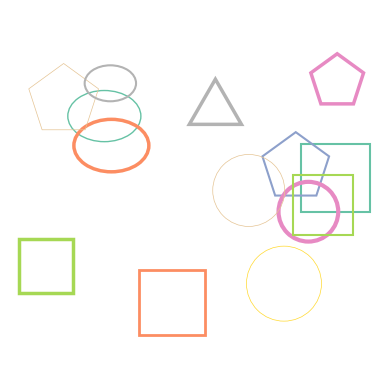[{"shape": "square", "thickness": 1.5, "radius": 0.45, "center": [0.871, 0.537]}, {"shape": "oval", "thickness": 1, "radius": 0.47, "center": [0.271, 0.698]}, {"shape": "oval", "thickness": 2.5, "radius": 0.49, "center": [0.289, 0.622]}, {"shape": "square", "thickness": 2, "radius": 0.42, "center": [0.447, 0.215]}, {"shape": "pentagon", "thickness": 1.5, "radius": 0.46, "center": [0.768, 0.566]}, {"shape": "circle", "thickness": 3, "radius": 0.39, "center": [0.801, 0.45]}, {"shape": "pentagon", "thickness": 2.5, "radius": 0.36, "center": [0.876, 0.788]}, {"shape": "square", "thickness": 2.5, "radius": 0.35, "center": [0.12, 0.31]}, {"shape": "square", "thickness": 1.5, "radius": 0.39, "center": [0.839, 0.467]}, {"shape": "circle", "thickness": 0.5, "radius": 0.49, "center": [0.738, 0.263]}, {"shape": "circle", "thickness": 0.5, "radius": 0.47, "center": [0.646, 0.505]}, {"shape": "pentagon", "thickness": 0.5, "radius": 0.48, "center": [0.165, 0.74]}, {"shape": "oval", "thickness": 1.5, "radius": 0.33, "center": [0.287, 0.784]}, {"shape": "triangle", "thickness": 2.5, "radius": 0.39, "center": [0.559, 0.716]}]